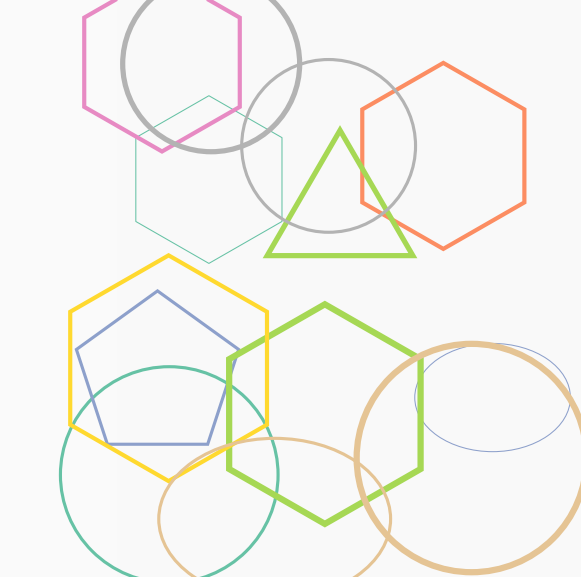[{"shape": "circle", "thickness": 1.5, "radius": 0.94, "center": [0.291, 0.177]}, {"shape": "hexagon", "thickness": 0.5, "radius": 0.73, "center": [0.359, 0.688]}, {"shape": "hexagon", "thickness": 2, "radius": 0.81, "center": [0.763, 0.729]}, {"shape": "oval", "thickness": 0.5, "radius": 0.67, "center": [0.847, 0.311]}, {"shape": "pentagon", "thickness": 1.5, "radius": 0.73, "center": [0.271, 0.349]}, {"shape": "hexagon", "thickness": 2, "radius": 0.77, "center": [0.279, 0.891]}, {"shape": "triangle", "thickness": 2.5, "radius": 0.72, "center": [0.585, 0.629]}, {"shape": "hexagon", "thickness": 3, "radius": 0.95, "center": [0.559, 0.282]}, {"shape": "hexagon", "thickness": 2, "radius": 0.98, "center": [0.29, 0.362]}, {"shape": "oval", "thickness": 1.5, "radius": 1.0, "center": [0.473, 0.1]}, {"shape": "circle", "thickness": 3, "radius": 0.99, "center": [0.811, 0.206]}, {"shape": "circle", "thickness": 2.5, "radius": 0.76, "center": [0.363, 0.889]}, {"shape": "circle", "thickness": 1.5, "radius": 0.75, "center": [0.565, 0.746]}]